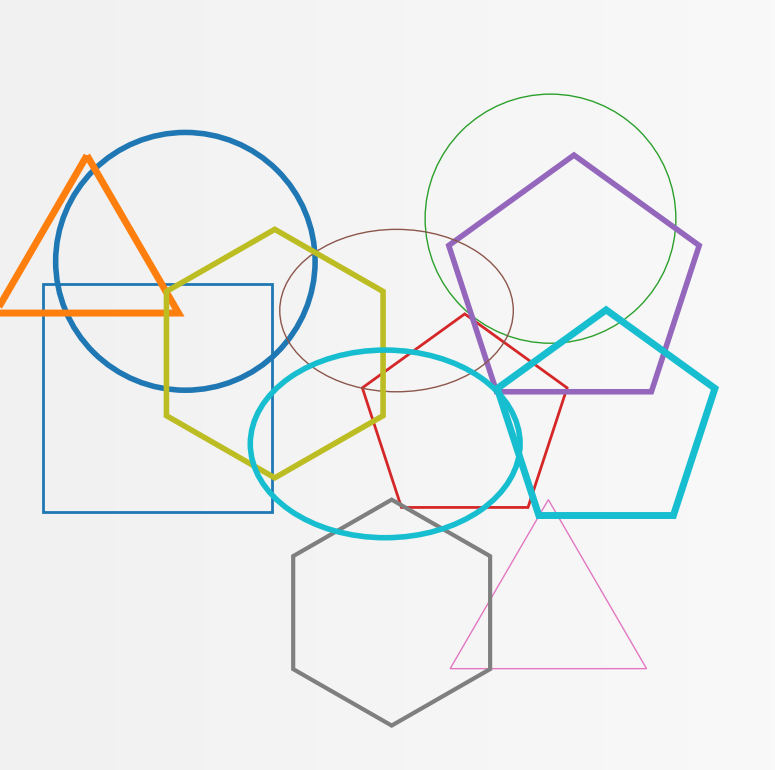[{"shape": "circle", "thickness": 2, "radius": 0.84, "center": [0.239, 0.661]}, {"shape": "square", "thickness": 1, "radius": 0.74, "center": [0.203, 0.483]}, {"shape": "triangle", "thickness": 2.5, "radius": 0.68, "center": [0.112, 0.662]}, {"shape": "circle", "thickness": 0.5, "radius": 0.81, "center": [0.71, 0.716]}, {"shape": "pentagon", "thickness": 1, "radius": 0.69, "center": [0.6, 0.453]}, {"shape": "pentagon", "thickness": 2, "radius": 0.85, "center": [0.741, 0.629]}, {"shape": "oval", "thickness": 0.5, "radius": 0.75, "center": [0.512, 0.597]}, {"shape": "triangle", "thickness": 0.5, "radius": 0.73, "center": [0.708, 0.205]}, {"shape": "hexagon", "thickness": 1.5, "radius": 0.73, "center": [0.505, 0.204]}, {"shape": "hexagon", "thickness": 2, "radius": 0.81, "center": [0.355, 0.541]}, {"shape": "oval", "thickness": 2, "radius": 0.87, "center": [0.497, 0.424]}, {"shape": "pentagon", "thickness": 2.5, "radius": 0.74, "center": [0.782, 0.45]}]